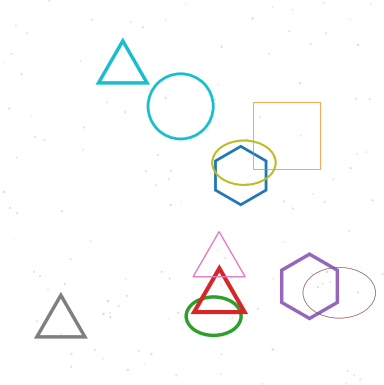[{"shape": "hexagon", "thickness": 2, "radius": 0.38, "center": [0.625, 0.544]}, {"shape": "square", "thickness": 0.5, "radius": 0.43, "center": [0.745, 0.648]}, {"shape": "oval", "thickness": 2.5, "radius": 0.36, "center": [0.555, 0.179]}, {"shape": "triangle", "thickness": 3, "radius": 0.38, "center": [0.57, 0.227]}, {"shape": "hexagon", "thickness": 2.5, "radius": 0.42, "center": [0.804, 0.256]}, {"shape": "oval", "thickness": 0.5, "radius": 0.47, "center": [0.881, 0.24]}, {"shape": "triangle", "thickness": 1, "radius": 0.39, "center": [0.569, 0.32]}, {"shape": "triangle", "thickness": 2.5, "radius": 0.36, "center": [0.158, 0.161]}, {"shape": "oval", "thickness": 1.5, "radius": 0.41, "center": [0.634, 0.577]}, {"shape": "triangle", "thickness": 2.5, "radius": 0.36, "center": [0.319, 0.821]}, {"shape": "circle", "thickness": 2, "radius": 0.42, "center": [0.469, 0.724]}]